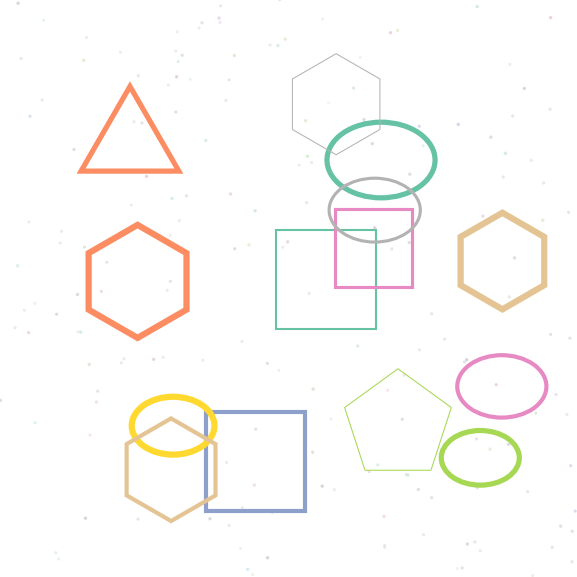[{"shape": "oval", "thickness": 2.5, "radius": 0.47, "center": [0.66, 0.722]}, {"shape": "square", "thickness": 1, "radius": 0.43, "center": [0.565, 0.515]}, {"shape": "hexagon", "thickness": 3, "radius": 0.49, "center": [0.238, 0.512]}, {"shape": "triangle", "thickness": 2.5, "radius": 0.49, "center": [0.225, 0.752]}, {"shape": "square", "thickness": 2, "radius": 0.43, "center": [0.443, 0.2]}, {"shape": "square", "thickness": 1.5, "radius": 0.33, "center": [0.646, 0.57]}, {"shape": "oval", "thickness": 2, "radius": 0.39, "center": [0.869, 0.33]}, {"shape": "oval", "thickness": 2.5, "radius": 0.34, "center": [0.832, 0.206]}, {"shape": "pentagon", "thickness": 0.5, "radius": 0.49, "center": [0.689, 0.263]}, {"shape": "oval", "thickness": 3, "radius": 0.36, "center": [0.3, 0.262]}, {"shape": "hexagon", "thickness": 3, "radius": 0.42, "center": [0.87, 0.547]}, {"shape": "hexagon", "thickness": 2, "radius": 0.44, "center": [0.296, 0.186]}, {"shape": "oval", "thickness": 1.5, "radius": 0.39, "center": [0.649, 0.635]}, {"shape": "hexagon", "thickness": 0.5, "radius": 0.44, "center": [0.582, 0.819]}]